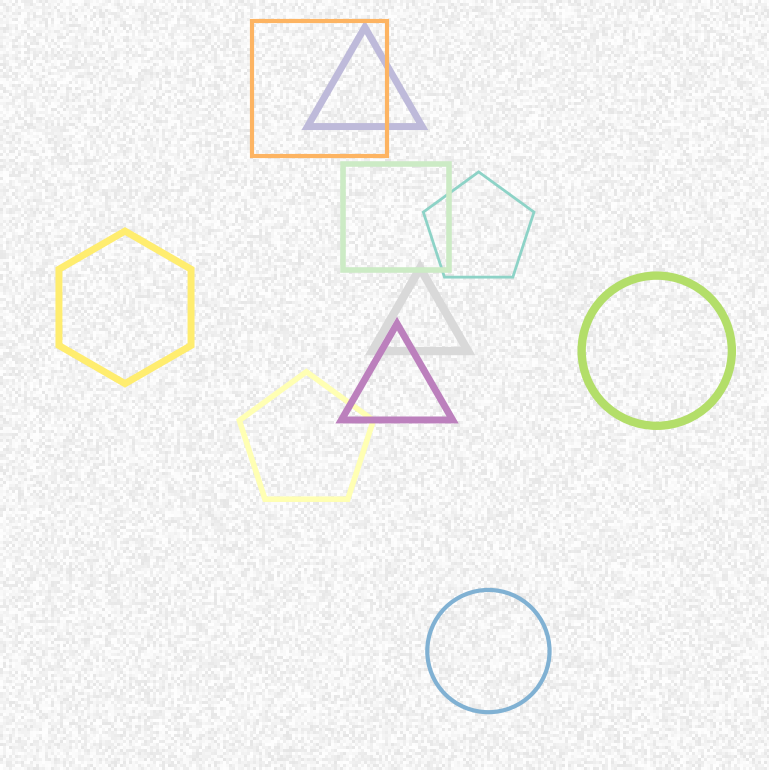[{"shape": "pentagon", "thickness": 1, "radius": 0.38, "center": [0.622, 0.701]}, {"shape": "pentagon", "thickness": 2, "radius": 0.46, "center": [0.398, 0.426]}, {"shape": "triangle", "thickness": 2.5, "radius": 0.43, "center": [0.474, 0.879]}, {"shape": "circle", "thickness": 1.5, "radius": 0.4, "center": [0.634, 0.154]}, {"shape": "square", "thickness": 1.5, "radius": 0.44, "center": [0.415, 0.885]}, {"shape": "circle", "thickness": 3, "radius": 0.49, "center": [0.853, 0.545]}, {"shape": "triangle", "thickness": 3, "radius": 0.36, "center": [0.546, 0.58]}, {"shape": "triangle", "thickness": 2.5, "radius": 0.42, "center": [0.516, 0.496]}, {"shape": "square", "thickness": 2, "radius": 0.34, "center": [0.514, 0.718]}, {"shape": "hexagon", "thickness": 2.5, "radius": 0.5, "center": [0.162, 0.601]}]